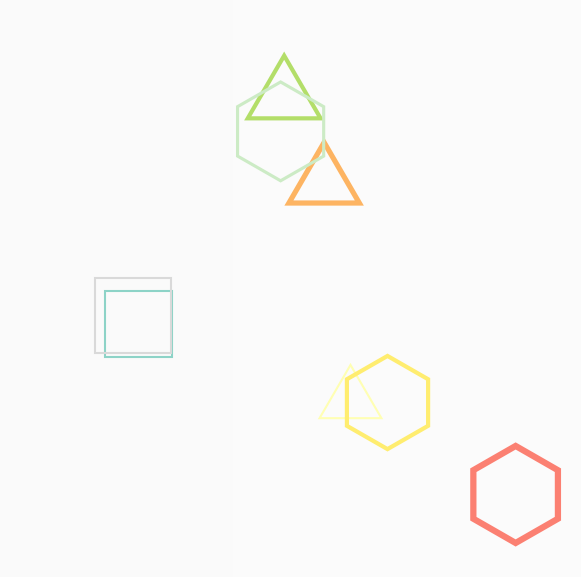[{"shape": "square", "thickness": 1, "radius": 0.29, "center": [0.239, 0.438]}, {"shape": "triangle", "thickness": 1, "radius": 0.31, "center": [0.603, 0.306]}, {"shape": "hexagon", "thickness": 3, "radius": 0.42, "center": [0.887, 0.143]}, {"shape": "triangle", "thickness": 2.5, "radius": 0.35, "center": [0.558, 0.683]}, {"shape": "triangle", "thickness": 2, "radius": 0.36, "center": [0.489, 0.83]}, {"shape": "square", "thickness": 1, "radius": 0.33, "center": [0.229, 0.453]}, {"shape": "hexagon", "thickness": 1.5, "radius": 0.43, "center": [0.483, 0.772]}, {"shape": "hexagon", "thickness": 2, "radius": 0.4, "center": [0.667, 0.302]}]